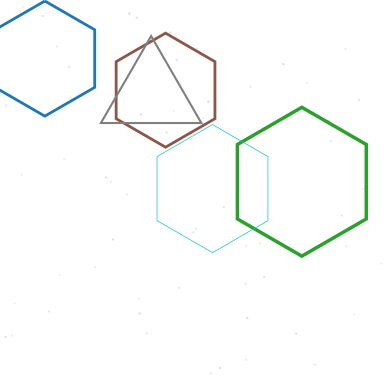[{"shape": "hexagon", "thickness": 2, "radius": 0.75, "center": [0.116, 0.848]}, {"shape": "hexagon", "thickness": 2.5, "radius": 0.97, "center": [0.784, 0.528]}, {"shape": "hexagon", "thickness": 2, "radius": 0.74, "center": [0.43, 0.766]}, {"shape": "triangle", "thickness": 1.5, "radius": 0.75, "center": [0.393, 0.756]}, {"shape": "hexagon", "thickness": 0.5, "radius": 0.83, "center": [0.552, 0.51]}]